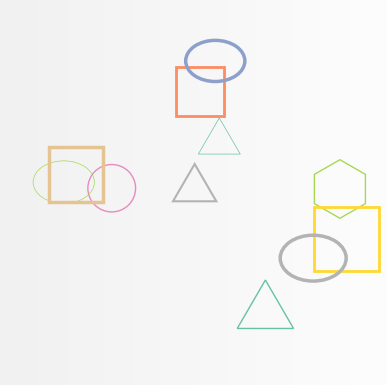[{"shape": "triangle", "thickness": 1, "radius": 0.42, "center": [0.685, 0.189]}, {"shape": "triangle", "thickness": 0.5, "radius": 0.31, "center": [0.566, 0.631]}, {"shape": "square", "thickness": 2, "radius": 0.31, "center": [0.516, 0.763]}, {"shape": "oval", "thickness": 2.5, "radius": 0.38, "center": [0.556, 0.842]}, {"shape": "circle", "thickness": 1, "radius": 0.31, "center": [0.288, 0.511]}, {"shape": "hexagon", "thickness": 1, "radius": 0.38, "center": [0.877, 0.509]}, {"shape": "oval", "thickness": 0.5, "radius": 0.4, "center": [0.164, 0.527]}, {"shape": "square", "thickness": 2, "radius": 0.42, "center": [0.893, 0.379]}, {"shape": "square", "thickness": 2.5, "radius": 0.35, "center": [0.196, 0.547]}, {"shape": "oval", "thickness": 2.5, "radius": 0.43, "center": [0.808, 0.329]}, {"shape": "triangle", "thickness": 1.5, "radius": 0.32, "center": [0.502, 0.509]}]